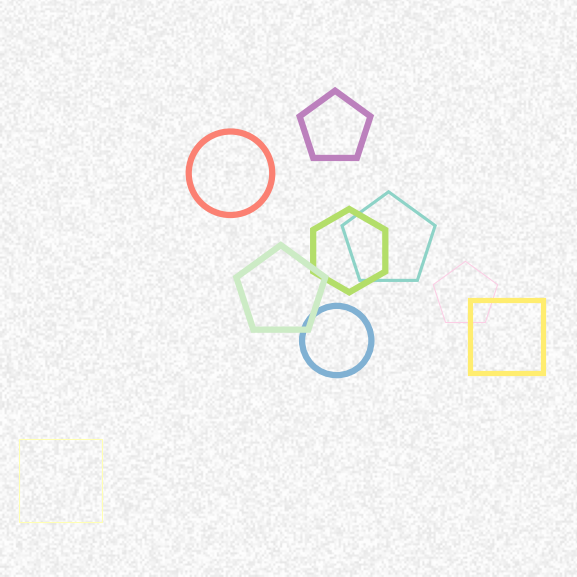[{"shape": "pentagon", "thickness": 1.5, "radius": 0.42, "center": [0.673, 0.582]}, {"shape": "square", "thickness": 0.5, "radius": 0.36, "center": [0.104, 0.167]}, {"shape": "circle", "thickness": 3, "radius": 0.36, "center": [0.399, 0.699]}, {"shape": "circle", "thickness": 3, "radius": 0.3, "center": [0.583, 0.41]}, {"shape": "hexagon", "thickness": 3, "radius": 0.36, "center": [0.605, 0.565]}, {"shape": "pentagon", "thickness": 0.5, "radius": 0.29, "center": [0.806, 0.488]}, {"shape": "pentagon", "thickness": 3, "radius": 0.32, "center": [0.58, 0.778]}, {"shape": "pentagon", "thickness": 3, "radius": 0.4, "center": [0.486, 0.494]}, {"shape": "square", "thickness": 2.5, "radius": 0.32, "center": [0.876, 0.416]}]